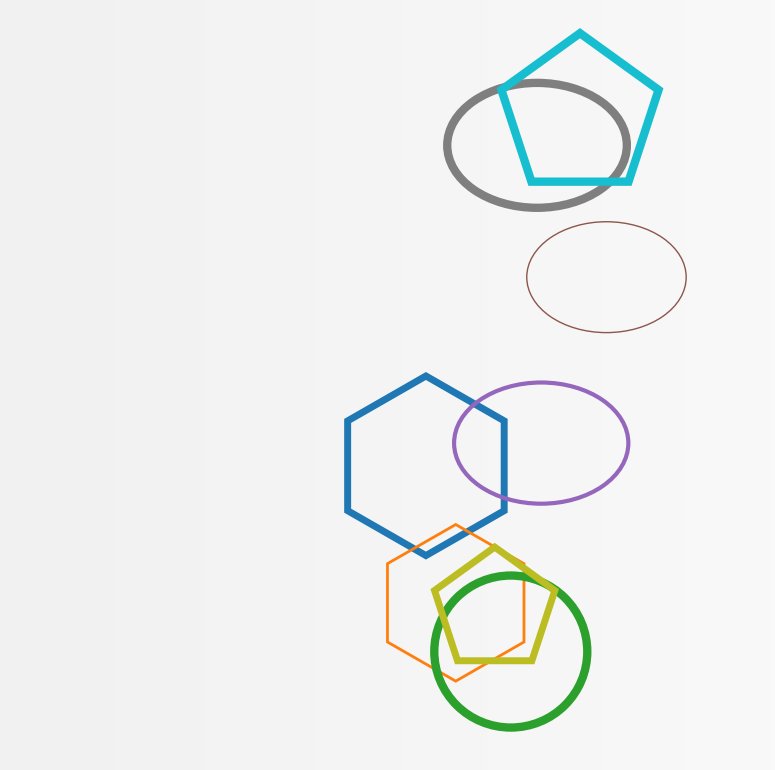[{"shape": "hexagon", "thickness": 2.5, "radius": 0.58, "center": [0.55, 0.395]}, {"shape": "hexagon", "thickness": 1, "radius": 0.51, "center": [0.588, 0.217]}, {"shape": "circle", "thickness": 3, "radius": 0.49, "center": [0.659, 0.154]}, {"shape": "oval", "thickness": 1.5, "radius": 0.56, "center": [0.698, 0.425]}, {"shape": "oval", "thickness": 0.5, "radius": 0.51, "center": [0.783, 0.64]}, {"shape": "oval", "thickness": 3, "radius": 0.58, "center": [0.693, 0.811]}, {"shape": "pentagon", "thickness": 2.5, "radius": 0.41, "center": [0.638, 0.208]}, {"shape": "pentagon", "thickness": 3, "radius": 0.53, "center": [0.748, 0.85]}]